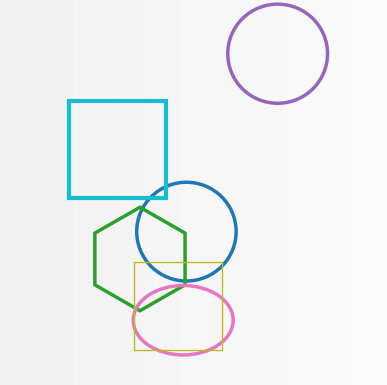[{"shape": "circle", "thickness": 2.5, "radius": 0.64, "center": [0.481, 0.398]}, {"shape": "hexagon", "thickness": 2.5, "radius": 0.67, "center": [0.361, 0.327]}, {"shape": "circle", "thickness": 2.5, "radius": 0.64, "center": [0.717, 0.861]}, {"shape": "oval", "thickness": 2.5, "radius": 0.64, "center": [0.473, 0.168]}, {"shape": "square", "thickness": 1, "radius": 0.57, "center": [0.459, 0.206]}, {"shape": "square", "thickness": 3, "radius": 0.63, "center": [0.304, 0.612]}]